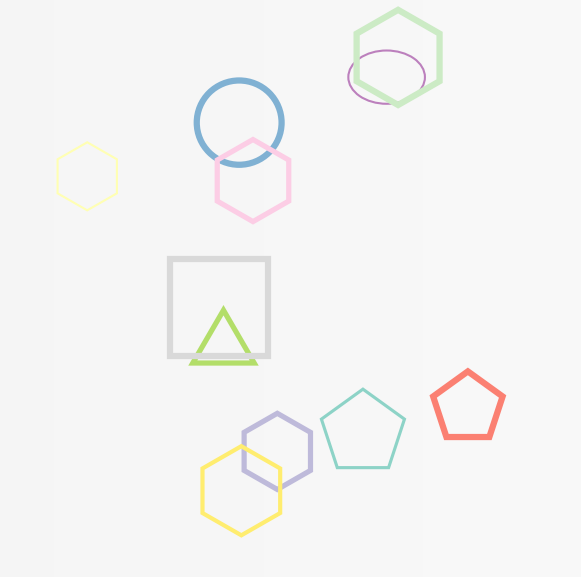[{"shape": "pentagon", "thickness": 1.5, "radius": 0.38, "center": [0.624, 0.25]}, {"shape": "hexagon", "thickness": 1, "radius": 0.29, "center": [0.15, 0.694]}, {"shape": "hexagon", "thickness": 2.5, "radius": 0.33, "center": [0.477, 0.218]}, {"shape": "pentagon", "thickness": 3, "radius": 0.31, "center": [0.805, 0.293]}, {"shape": "circle", "thickness": 3, "radius": 0.36, "center": [0.411, 0.787]}, {"shape": "triangle", "thickness": 2.5, "radius": 0.3, "center": [0.384, 0.401]}, {"shape": "hexagon", "thickness": 2.5, "radius": 0.36, "center": [0.435, 0.686]}, {"shape": "square", "thickness": 3, "radius": 0.42, "center": [0.377, 0.467]}, {"shape": "oval", "thickness": 1, "radius": 0.33, "center": [0.665, 0.866]}, {"shape": "hexagon", "thickness": 3, "radius": 0.41, "center": [0.685, 0.9]}, {"shape": "hexagon", "thickness": 2, "radius": 0.39, "center": [0.415, 0.149]}]